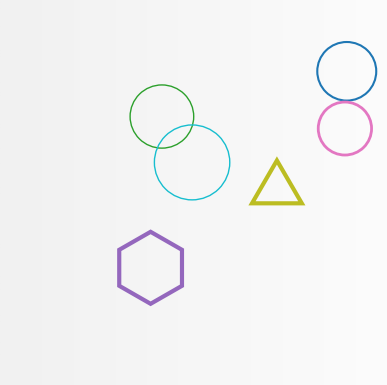[{"shape": "circle", "thickness": 1.5, "radius": 0.38, "center": [0.895, 0.815]}, {"shape": "circle", "thickness": 1, "radius": 0.41, "center": [0.418, 0.697]}, {"shape": "hexagon", "thickness": 3, "radius": 0.47, "center": [0.389, 0.304]}, {"shape": "circle", "thickness": 2, "radius": 0.34, "center": [0.89, 0.666]}, {"shape": "triangle", "thickness": 3, "radius": 0.37, "center": [0.715, 0.509]}, {"shape": "circle", "thickness": 1, "radius": 0.49, "center": [0.496, 0.578]}]